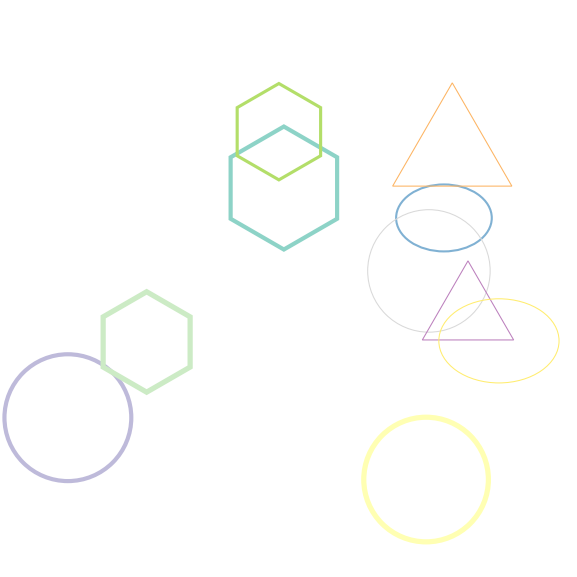[{"shape": "hexagon", "thickness": 2, "radius": 0.53, "center": [0.492, 0.674]}, {"shape": "circle", "thickness": 2.5, "radius": 0.54, "center": [0.738, 0.169]}, {"shape": "circle", "thickness": 2, "radius": 0.55, "center": [0.118, 0.276]}, {"shape": "oval", "thickness": 1, "radius": 0.41, "center": [0.769, 0.622]}, {"shape": "triangle", "thickness": 0.5, "radius": 0.6, "center": [0.783, 0.736]}, {"shape": "hexagon", "thickness": 1.5, "radius": 0.42, "center": [0.483, 0.771]}, {"shape": "circle", "thickness": 0.5, "radius": 0.53, "center": [0.743, 0.53]}, {"shape": "triangle", "thickness": 0.5, "radius": 0.46, "center": [0.81, 0.456]}, {"shape": "hexagon", "thickness": 2.5, "radius": 0.43, "center": [0.254, 0.407]}, {"shape": "oval", "thickness": 0.5, "radius": 0.52, "center": [0.864, 0.409]}]